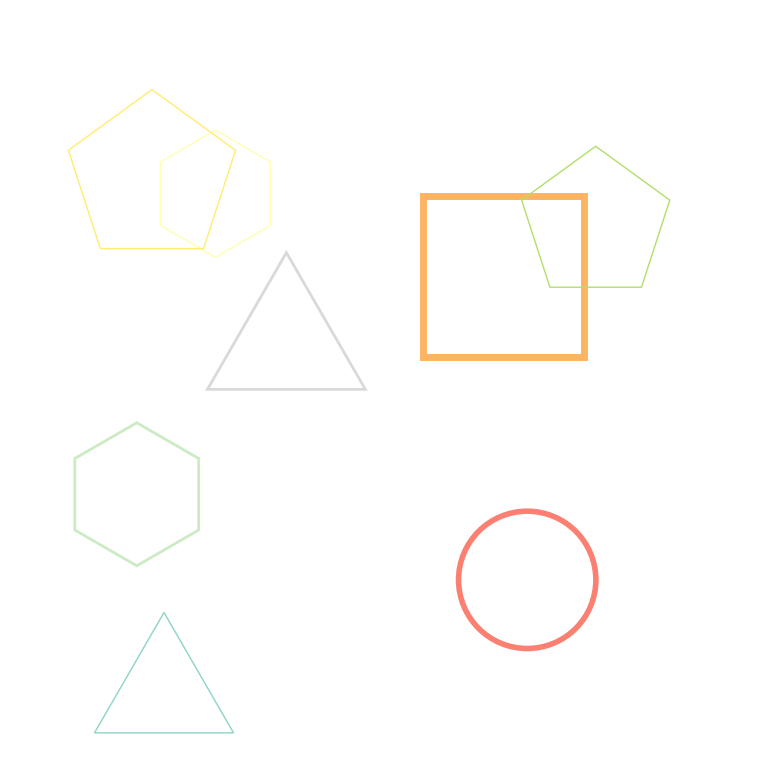[{"shape": "triangle", "thickness": 0.5, "radius": 0.52, "center": [0.213, 0.1]}, {"shape": "hexagon", "thickness": 0.5, "radius": 0.41, "center": [0.28, 0.749]}, {"shape": "circle", "thickness": 2, "radius": 0.45, "center": [0.685, 0.247]}, {"shape": "square", "thickness": 2.5, "radius": 0.52, "center": [0.653, 0.641]}, {"shape": "pentagon", "thickness": 0.5, "radius": 0.51, "center": [0.774, 0.709]}, {"shape": "triangle", "thickness": 1, "radius": 0.59, "center": [0.372, 0.554]}, {"shape": "hexagon", "thickness": 1, "radius": 0.46, "center": [0.178, 0.358]}, {"shape": "pentagon", "thickness": 0.5, "radius": 0.57, "center": [0.197, 0.77]}]